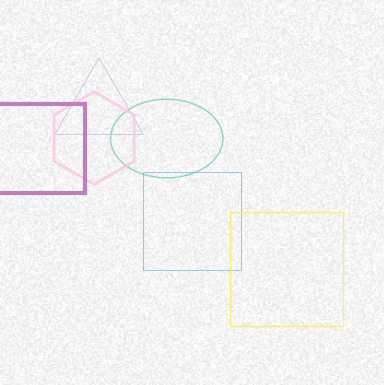[{"shape": "oval", "thickness": 1, "radius": 0.73, "center": [0.433, 0.64]}, {"shape": "triangle", "thickness": 0.5, "radius": 0.66, "center": [0.257, 0.717]}, {"shape": "square", "thickness": 0.5, "radius": 0.64, "center": [0.499, 0.426]}, {"shape": "hexagon", "thickness": 2, "radius": 0.6, "center": [0.244, 0.641]}, {"shape": "square", "thickness": 3, "radius": 0.58, "center": [0.105, 0.614]}, {"shape": "square", "thickness": 1, "radius": 0.74, "center": [0.745, 0.301]}]